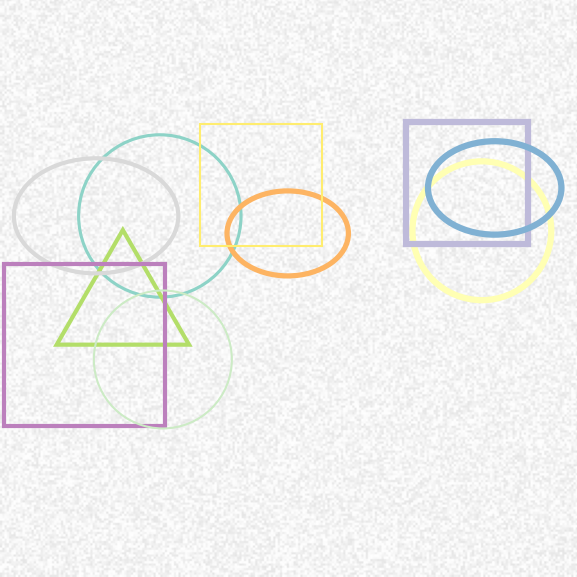[{"shape": "circle", "thickness": 1.5, "radius": 0.7, "center": [0.277, 0.625]}, {"shape": "circle", "thickness": 3, "radius": 0.6, "center": [0.834, 0.6]}, {"shape": "square", "thickness": 3, "radius": 0.53, "center": [0.809, 0.682]}, {"shape": "oval", "thickness": 3, "radius": 0.58, "center": [0.857, 0.674]}, {"shape": "oval", "thickness": 2.5, "radius": 0.53, "center": [0.498, 0.595]}, {"shape": "triangle", "thickness": 2, "radius": 0.66, "center": [0.213, 0.468]}, {"shape": "oval", "thickness": 2, "radius": 0.71, "center": [0.166, 0.625]}, {"shape": "square", "thickness": 2, "radius": 0.7, "center": [0.146, 0.401]}, {"shape": "circle", "thickness": 1, "radius": 0.6, "center": [0.282, 0.377]}, {"shape": "square", "thickness": 1, "radius": 0.53, "center": [0.451, 0.679]}]